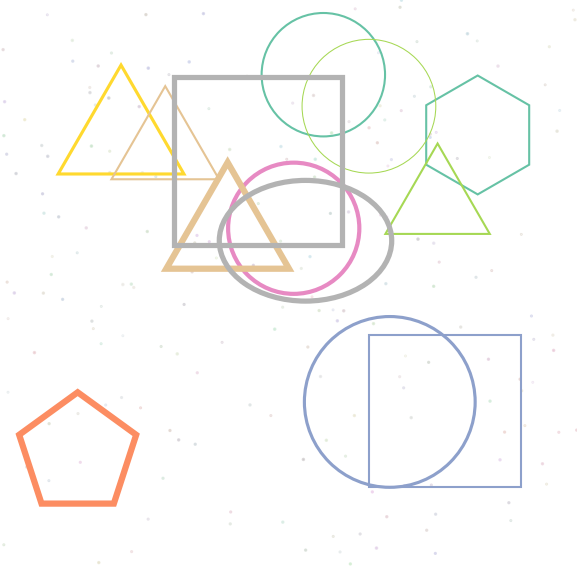[{"shape": "circle", "thickness": 1, "radius": 0.53, "center": [0.56, 0.87]}, {"shape": "hexagon", "thickness": 1, "radius": 0.51, "center": [0.827, 0.765]}, {"shape": "pentagon", "thickness": 3, "radius": 0.53, "center": [0.135, 0.213]}, {"shape": "square", "thickness": 1, "radius": 0.66, "center": [0.77, 0.287]}, {"shape": "circle", "thickness": 1.5, "radius": 0.74, "center": [0.675, 0.303]}, {"shape": "circle", "thickness": 2, "radius": 0.57, "center": [0.509, 0.604]}, {"shape": "triangle", "thickness": 1, "radius": 0.52, "center": [0.758, 0.646]}, {"shape": "circle", "thickness": 0.5, "radius": 0.58, "center": [0.639, 0.815]}, {"shape": "triangle", "thickness": 1.5, "radius": 0.63, "center": [0.21, 0.761]}, {"shape": "triangle", "thickness": 3, "radius": 0.61, "center": [0.394, 0.595]}, {"shape": "triangle", "thickness": 1, "radius": 0.54, "center": [0.286, 0.742]}, {"shape": "square", "thickness": 2.5, "radius": 0.72, "center": [0.447, 0.721]}, {"shape": "oval", "thickness": 2.5, "radius": 0.75, "center": [0.529, 0.582]}]